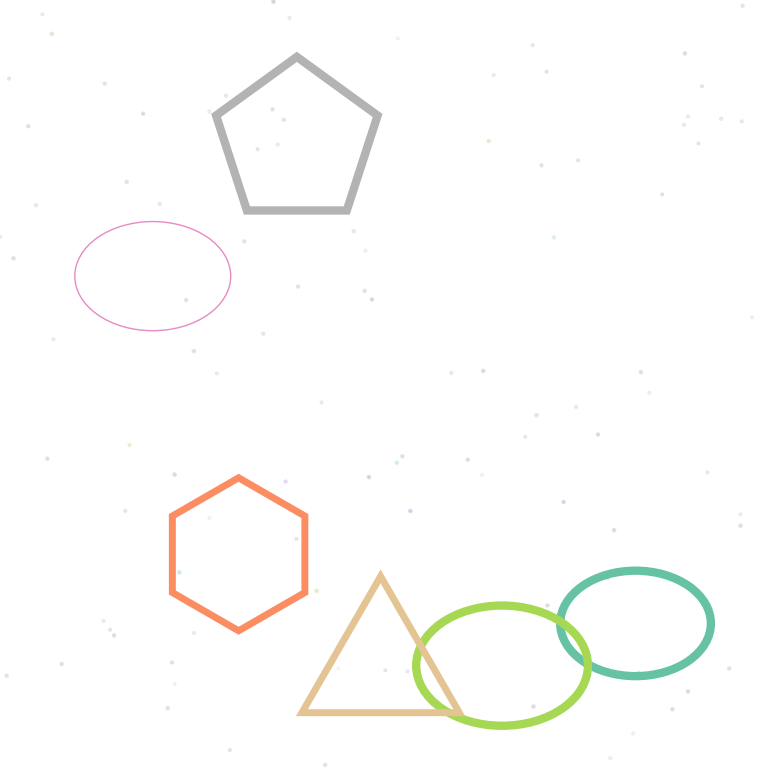[{"shape": "oval", "thickness": 3, "radius": 0.49, "center": [0.825, 0.19]}, {"shape": "hexagon", "thickness": 2.5, "radius": 0.5, "center": [0.31, 0.28]}, {"shape": "oval", "thickness": 0.5, "radius": 0.51, "center": [0.198, 0.641]}, {"shape": "oval", "thickness": 3, "radius": 0.56, "center": [0.652, 0.136]}, {"shape": "triangle", "thickness": 2.5, "radius": 0.59, "center": [0.494, 0.133]}, {"shape": "pentagon", "thickness": 3, "radius": 0.55, "center": [0.386, 0.816]}]